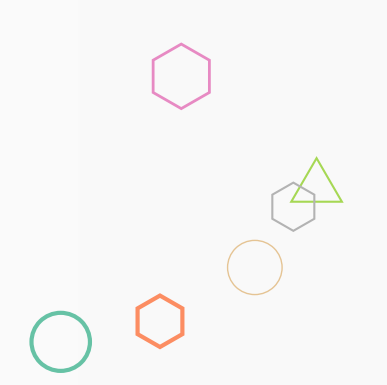[{"shape": "circle", "thickness": 3, "radius": 0.38, "center": [0.157, 0.112]}, {"shape": "hexagon", "thickness": 3, "radius": 0.33, "center": [0.413, 0.166]}, {"shape": "hexagon", "thickness": 2, "radius": 0.42, "center": [0.468, 0.802]}, {"shape": "triangle", "thickness": 1.5, "radius": 0.38, "center": [0.817, 0.514]}, {"shape": "circle", "thickness": 1, "radius": 0.35, "center": [0.658, 0.305]}, {"shape": "hexagon", "thickness": 1.5, "radius": 0.31, "center": [0.757, 0.463]}]